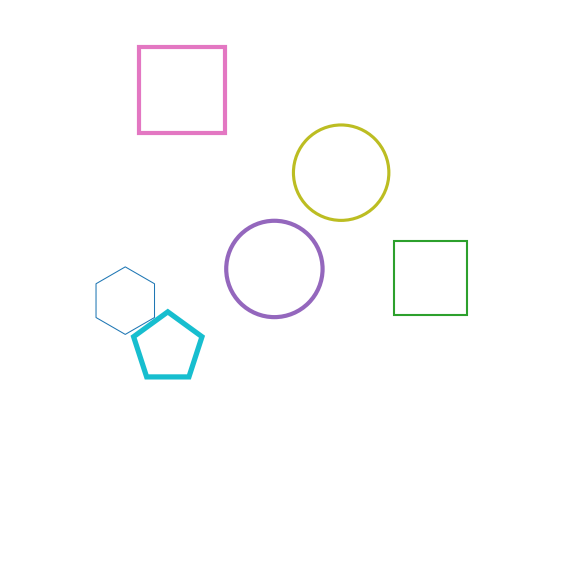[{"shape": "hexagon", "thickness": 0.5, "radius": 0.29, "center": [0.217, 0.479]}, {"shape": "square", "thickness": 1, "radius": 0.32, "center": [0.746, 0.518]}, {"shape": "circle", "thickness": 2, "radius": 0.42, "center": [0.475, 0.533]}, {"shape": "square", "thickness": 2, "radius": 0.37, "center": [0.315, 0.843]}, {"shape": "circle", "thickness": 1.5, "radius": 0.41, "center": [0.591, 0.7]}, {"shape": "pentagon", "thickness": 2.5, "radius": 0.31, "center": [0.291, 0.397]}]